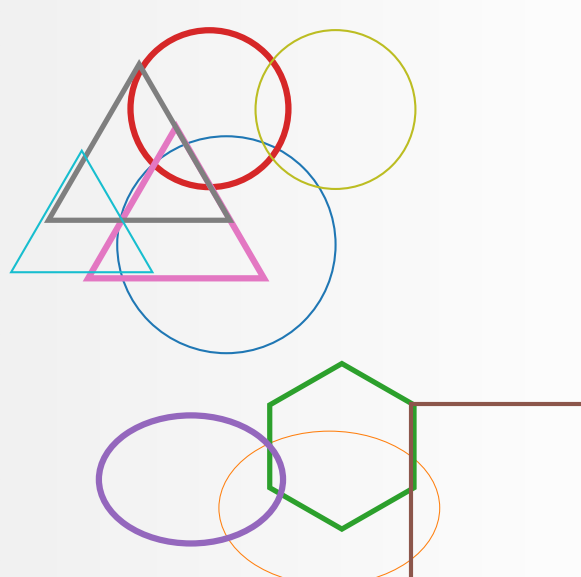[{"shape": "circle", "thickness": 1, "radius": 0.94, "center": [0.389, 0.575]}, {"shape": "oval", "thickness": 0.5, "radius": 0.95, "center": [0.567, 0.12]}, {"shape": "hexagon", "thickness": 2.5, "radius": 0.72, "center": [0.588, 0.226]}, {"shape": "circle", "thickness": 3, "radius": 0.68, "center": [0.36, 0.811]}, {"shape": "oval", "thickness": 3, "radius": 0.79, "center": [0.329, 0.169]}, {"shape": "square", "thickness": 2, "radius": 0.92, "center": [0.891, 0.115]}, {"shape": "triangle", "thickness": 3, "radius": 0.87, "center": [0.303, 0.605]}, {"shape": "triangle", "thickness": 2.5, "radius": 0.9, "center": [0.239, 0.708]}, {"shape": "circle", "thickness": 1, "radius": 0.69, "center": [0.577, 0.809]}, {"shape": "triangle", "thickness": 1, "radius": 0.7, "center": [0.141, 0.598]}]